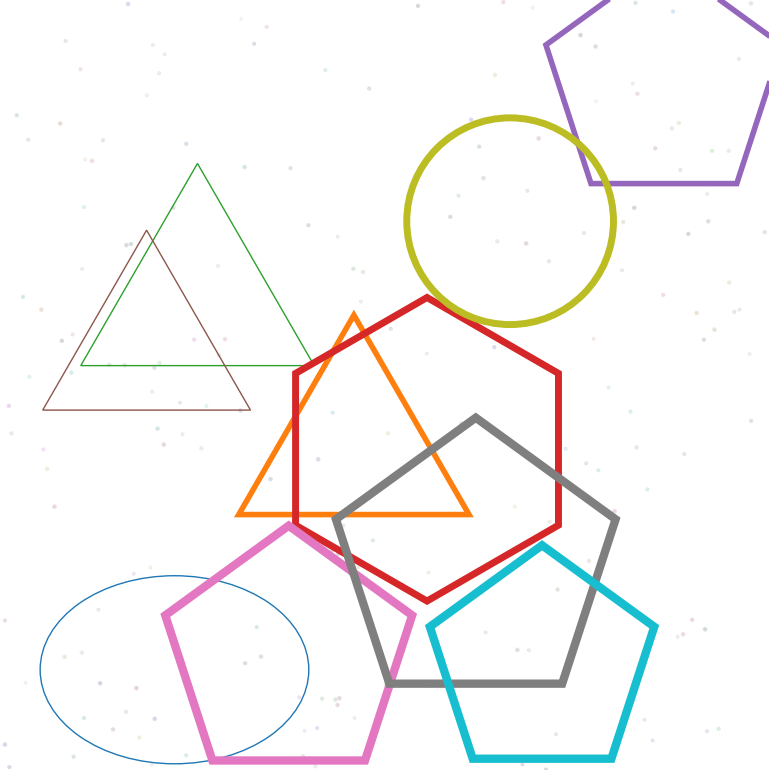[{"shape": "oval", "thickness": 0.5, "radius": 0.87, "center": [0.227, 0.13]}, {"shape": "triangle", "thickness": 2, "radius": 0.86, "center": [0.46, 0.418]}, {"shape": "triangle", "thickness": 0.5, "radius": 0.88, "center": [0.256, 0.613]}, {"shape": "hexagon", "thickness": 2.5, "radius": 0.99, "center": [0.555, 0.417]}, {"shape": "pentagon", "thickness": 2, "radius": 0.81, "center": [0.862, 0.892]}, {"shape": "triangle", "thickness": 0.5, "radius": 0.78, "center": [0.19, 0.545]}, {"shape": "pentagon", "thickness": 3, "radius": 0.84, "center": [0.375, 0.149]}, {"shape": "pentagon", "thickness": 3, "radius": 0.95, "center": [0.618, 0.267]}, {"shape": "circle", "thickness": 2.5, "radius": 0.67, "center": [0.662, 0.713]}, {"shape": "pentagon", "thickness": 3, "radius": 0.77, "center": [0.704, 0.139]}]